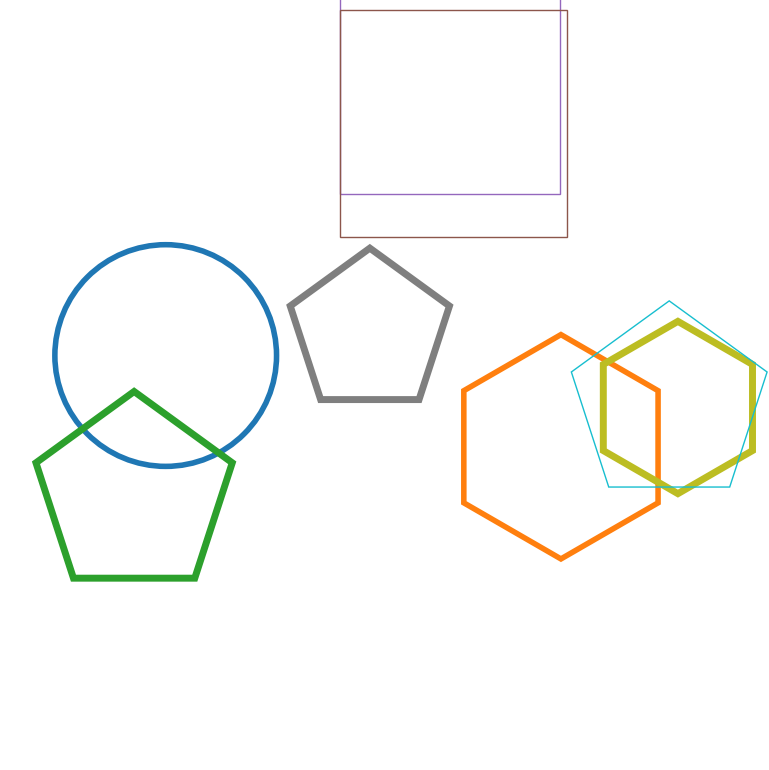[{"shape": "circle", "thickness": 2, "radius": 0.72, "center": [0.215, 0.538]}, {"shape": "hexagon", "thickness": 2, "radius": 0.73, "center": [0.729, 0.42]}, {"shape": "pentagon", "thickness": 2.5, "radius": 0.67, "center": [0.174, 0.358]}, {"shape": "square", "thickness": 0.5, "radius": 0.71, "center": [0.585, 0.891]}, {"shape": "square", "thickness": 0.5, "radius": 0.74, "center": [0.589, 0.84]}, {"shape": "pentagon", "thickness": 2.5, "radius": 0.54, "center": [0.48, 0.569]}, {"shape": "hexagon", "thickness": 2.5, "radius": 0.56, "center": [0.88, 0.471]}, {"shape": "pentagon", "thickness": 0.5, "radius": 0.67, "center": [0.869, 0.476]}]